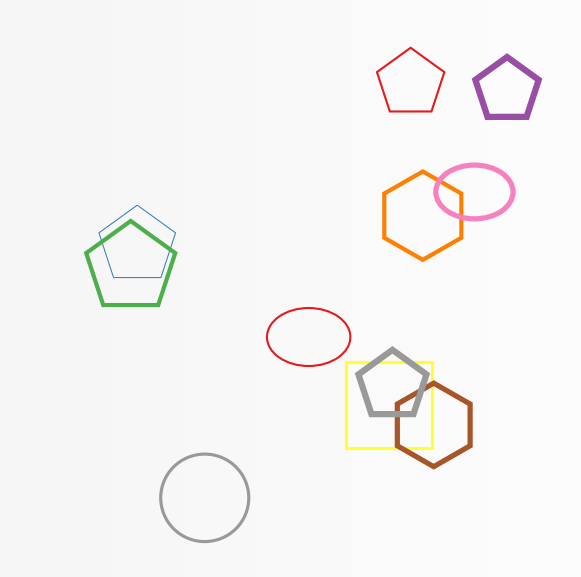[{"shape": "oval", "thickness": 1, "radius": 0.36, "center": [0.531, 0.416]}, {"shape": "pentagon", "thickness": 1, "radius": 0.3, "center": [0.707, 0.855]}, {"shape": "pentagon", "thickness": 0.5, "radius": 0.35, "center": [0.236, 0.575]}, {"shape": "pentagon", "thickness": 2, "radius": 0.4, "center": [0.225, 0.536]}, {"shape": "pentagon", "thickness": 3, "radius": 0.29, "center": [0.872, 0.843]}, {"shape": "hexagon", "thickness": 2, "radius": 0.38, "center": [0.727, 0.626]}, {"shape": "square", "thickness": 1.5, "radius": 0.37, "center": [0.669, 0.297]}, {"shape": "hexagon", "thickness": 2.5, "radius": 0.36, "center": [0.746, 0.263]}, {"shape": "oval", "thickness": 2.5, "radius": 0.33, "center": [0.816, 0.667]}, {"shape": "pentagon", "thickness": 3, "radius": 0.31, "center": [0.675, 0.332]}, {"shape": "circle", "thickness": 1.5, "radius": 0.38, "center": [0.352, 0.137]}]